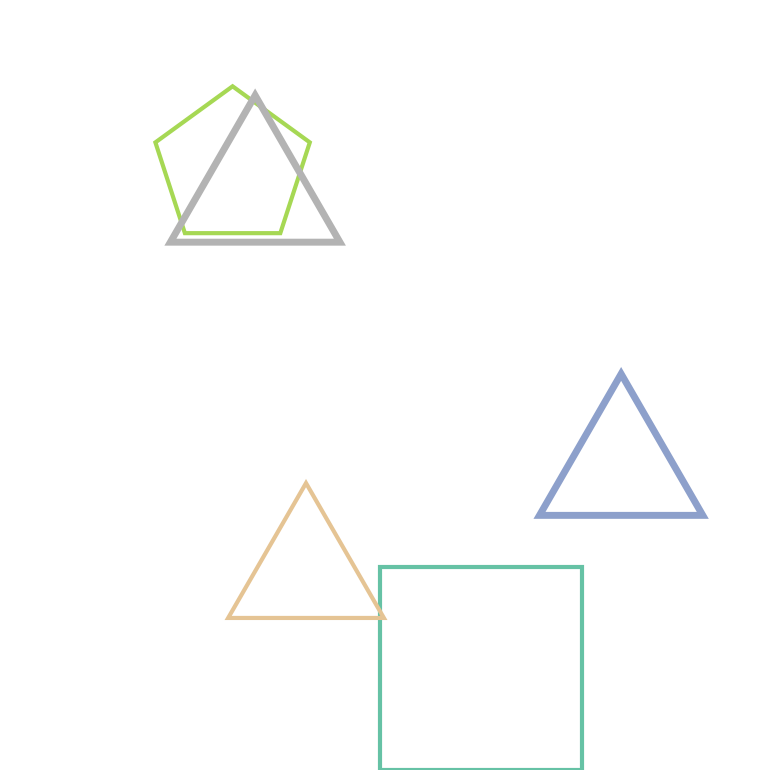[{"shape": "square", "thickness": 1.5, "radius": 0.66, "center": [0.625, 0.132]}, {"shape": "triangle", "thickness": 2.5, "radius": 0.61, "center": [0.807, 0.392]}, {"shape": "pentagon", "thickness": 1.5, "radius": 0.53, "center": [0.302, 0.782]}, {"shape": "triangle", "thickness": 1.5, "radius": 0.58, "center": [0.397, 0.256]}, {"shape": "triangle", "thickness": 2.5, "radius": 0.64, "center": [0.331, 0.749]}]